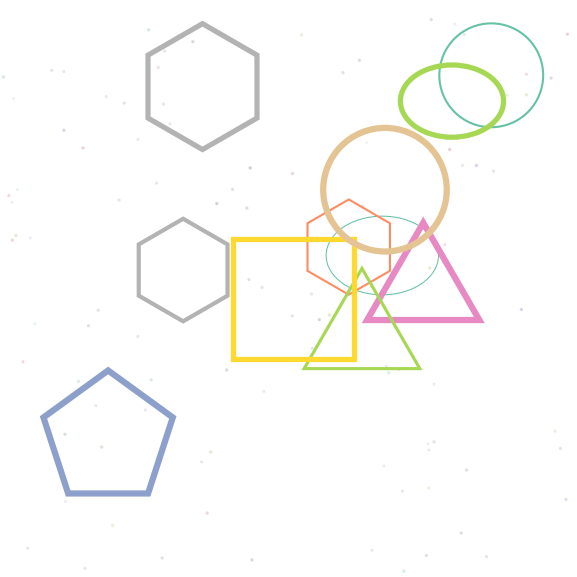[{"shape": "oval", "thickness": 0.5, "radius": 0.49, "center": [0.662, 0.557]}, {"shape": "circle", "thickness": 1, "radius": 0.45, "center": [0.851, 0.869]}, {"shape": "hexagon", "thickness": 1, "radius": 0.41, "center": [0.604, 0.571]}, {"shape": "pentagon", "thickness": 3, "radius": 0.59, "center": [0.187, 0.24]}, {"shape": "triangle", "thickness": 3, "radius": 0.56, "center": [0.733, 0.501]}, {"shape": "oval", "thickness": 2.5, "radius": 0.45, "center": [0.783, 0.824]}, {"shape": "triangle", "thickness": 1.5, "radius": 0.58, "center": [0.627, 0.419]}, {"shape": "square", "thickness": 2.5, "radius": 0.52, "center": [0.508, 0.481]}, {"shape": "circle", "thickness": 3, "radius": 0.53, "center": [0.667, 0.671]}, {"shape": "hexagon", "thickness": 2, "radius": 0.44, "center": [0.317, 0.532]}, {"shape": "hexagon", "thickness": 2.5, "radius": 0.54, "center": [0.351, 0.849]}]